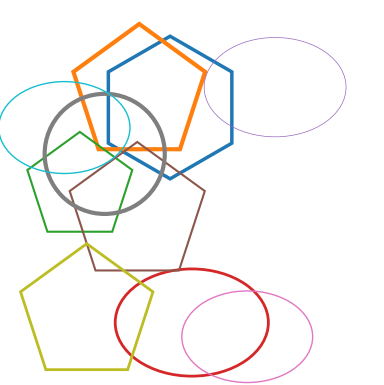[{"shape": "hexagon", "thickness": 2.5, "radius": 0.93, "center": [0.442, 0.721]}, {"shape": "pentagon", "thickness": 3, "radius": 0.9, "center": [0.362, 0.758]}, {"shape": "pentagon", "thickness": 1.5, "radius": 0.72, "center": [0.207, 0.514]}, {"shape": "oval", "thickness": 2, "radius": 0.99, "center": [0.498, 0.162]}, {"shape": "oval", "thickness": 0.5, "radius": 0.92, "center": [0.715, 0.774]}, {"shape": "pentagon", "thickness": 1.5, "radius": 0.92, "center": [0.357, 0.447]}, {"shape": "oval", "thickness": 1, "radius": 0.85, "center": [0.642, 0.125]}, {"shape": "circle", "thickness": 3, "radius": 0.78, "center": [0.272, 0.6]}, {"shape": "pentagon", "thickness": 2, "radius": 0.9, "center": [0.225, 0.186]}, {"shape": "oval", "thickness": 1, "radius": 0.85, "center": [0.167, 0.669]}]